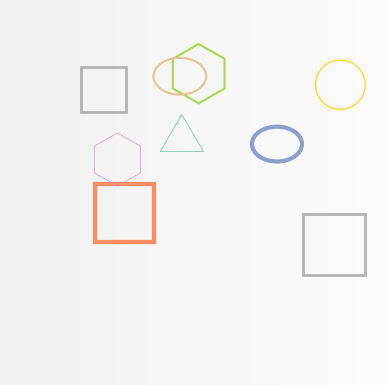[{"shape": "triangle", "thickness": 0.5, "radius": 0.32, "center": [0.469, 0.638]}, {"shape": "square", "thickness": 3, "radius": 0.38, "center": [0.321, 0.446]}, {"shape": "oval", "thickness": 3, "radius": 0.32, "center": [0.715, 0.626]}, {"shape": "hexagon", "thickness": 0.5, "radius": 0.35, "center": [0.303, 0.586]}, {"shape": "hexagon", "thickness": 1.5, "radius": 0.39, "center": [0.513, 0.809]}, {"shape": "circle", "thickness": 1, "radius": 0.32, "center": [0.878, 0.78]}, {"shape": "oval", "thickness": 1.5, "radius": 0.34, "center": [0.464, 0.802]}, {"shape": "square", "thickness": 2, "radius": 0.29, "center": [0.267, 0.768]}, {"shape": "square", "thickness": 2, "radius": 0.4, "center": [0.862, 0.365]}]